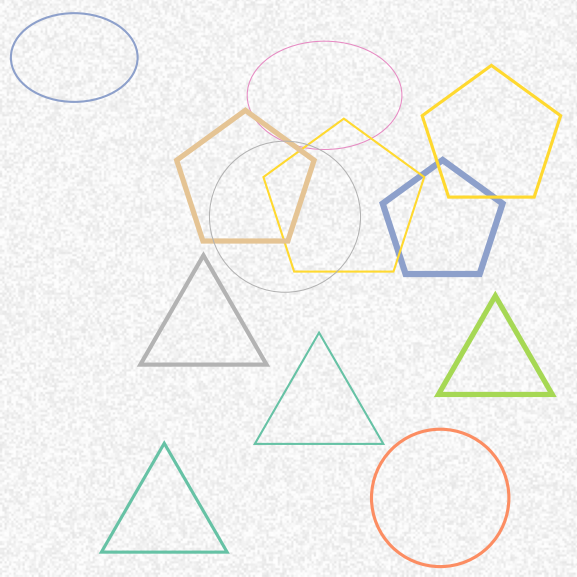[{"shape": "triangle", "thickness": 1, "radius": 0.64, "center": [0.552, 0.295]}, {"shape": "triangle", "thickness": 1.5, "radius": 0.63, "center": [0.284, 0.106]}, {"shape": "circle", "thickness": 1.5, "radius": 0.59, "center": [0.762, 0.137]}, {"shape": "oval", "thickness": 1, "radius": 0.55, "center": [0.129, 0.9]}, {"shape": "pentagon", "thickness": 3, "radius": 0.55, "center": [0.766, 0.613]}, {"shape": "oval", "thickness": 0.5, "radius": 0.67, "center": [0.562, 0.834]}, {"shape": "triangle", "thickness": 2.5, "radius": 0.57, "center": [0.858, 0.373]}, {"shape": "pentagon", "thickness": 1, "radius": 0.73, "center": [0.595, 0.647]}, {"shape": "pentagon", "thickness": 1.5, "radius": 0.63, "center": [0.851, 0.76]}, {"shape": "pentagon", "thickness": 2.5, "radius": 0.63, "center": [0.425, 0.683]}, {"shape": "circle", "thickness": 0.5, "radius": 0.65, "center": [0.493, 0.624]}, {"shape": "triangle", "thickness": 2, "radius": 0.63, "center": [0.352, 0.431]}]